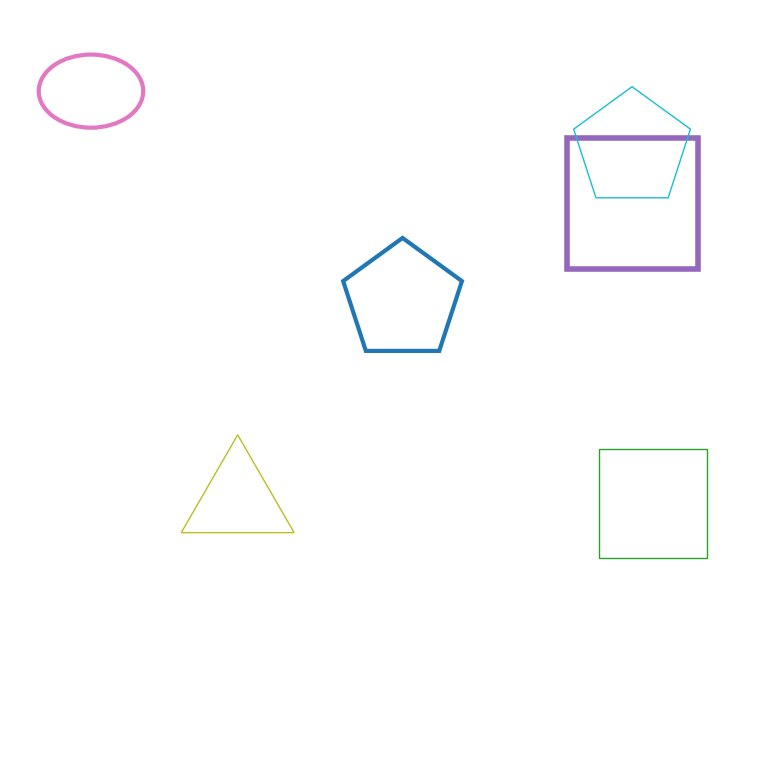[{"shape": "pentagon", "thickness": 1.5, "radius": 0.41, "center": [0.523, 0.61]}, {"shape": "square", "thickness": 0.5, "radius": 0.35, "center": [0.848, 0.346]}, {"shape": "square", "thickness": 2, "radius": 0.43, "center": [0.822, 0.736]}, {"shape": "oval", "thickness": 1.5, "radius": 0.34, "center": [0.118, 0.882]}, {"shape": "triangle", "thickness": 0.5, "radius": 0.42, "center": [0.309, 0.351]}, {"shape": "pentagon", "thickness": 0.5, "radius": 0.4, "center": [0.821, 0.808]}]